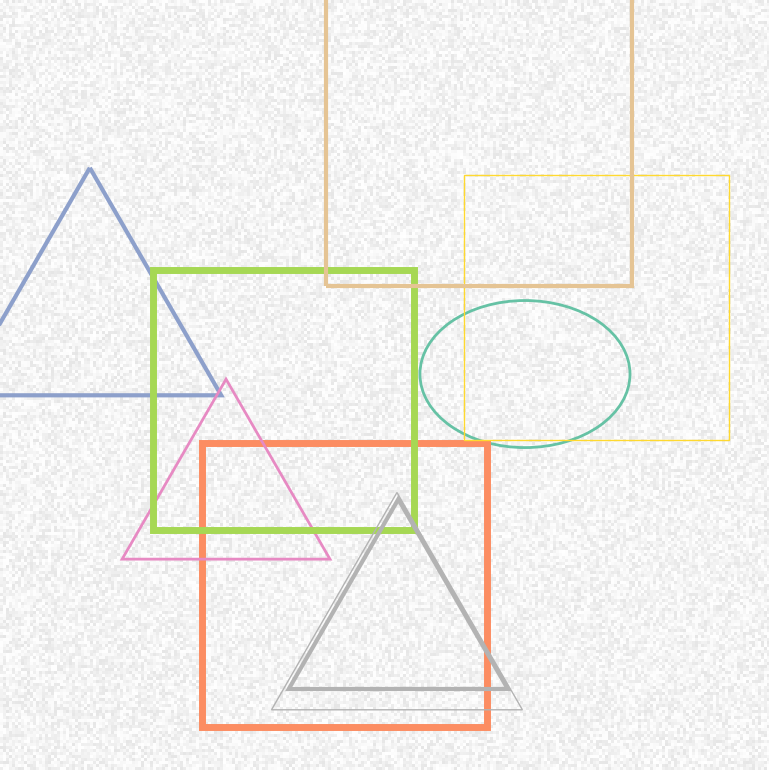[{"shape": "oval", "thickness": 1, "radius": 0.68, "center": [0.682, 0.514]}, {"shape": "square", "thickness": 2.5, "radius": 0.92, "center": [0.447, 0.24]}, {"shape": "triangle", "thickness": 1.5, "radius": 0.98, "center": [0.117, 0.585]}, {"shape": "triangle", "thickness": 1, "radius": 0.78, "center": [0.294, 0.352]}, {"shape": "square", "thickness": 2.5, "radius": 0.84, "center": [0.368, 0.481]}, {"shape": "square", "thickness": 0.5, "radius": 0.86, "center": [0.774, 0.601]}, {"shape": "square", "thickness": 1.5, "radius": 0.99, "center": [0.623, 0.827]}, {"shape": "triangle", "thickness": 1.5, "radius": 0.82, "center": [0.517, 0.187]}, {"shape": "triangle", "thickness": 0.5, "radius": 0.94, "center": [0.516, 0.172]}]